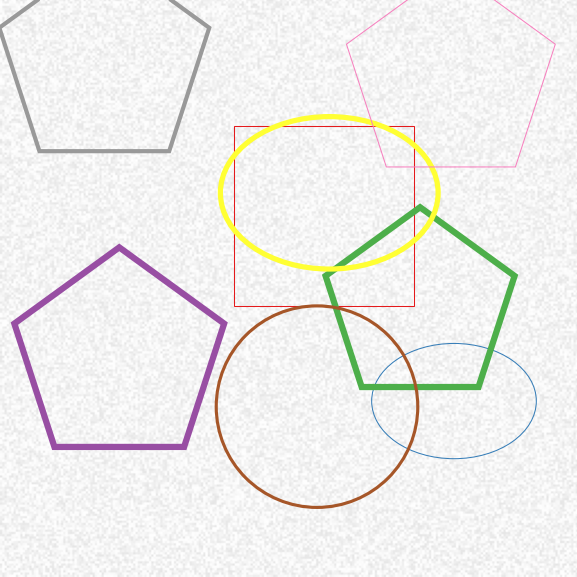[{"shape": "square", "thickness": 0.5, "radius": 0.78, "center": [0.56, 0.625]}, {"shape": "oval", "thickness": 0.5, "radius": 0.71, "center": [0.786, 0.305]}, {"shape": "pentagon", "thickness": 3, "radius": 0.86, "center": [0.727, 0.468]}, {"shape": "pentagon", "thickness": 3, "radius": 0.96, "center": [0.207, 0.38]}, {"shape": "oval", "thickness": 2.5, "radius": 0.94, "center": [0.57, 0.665]}, {"shape": "circle", "thickness": 1.5, "radius": 0.87, "center": [0.549, 0.295]}, {"shape": "pentagon", "thickness": 0.5, "radius": 0.95, "center": [0.781, 0.864]}, {"shape": "pentagon", "thickness": 2, "radius": 0.96, "center": [0.181, 0.892]}]